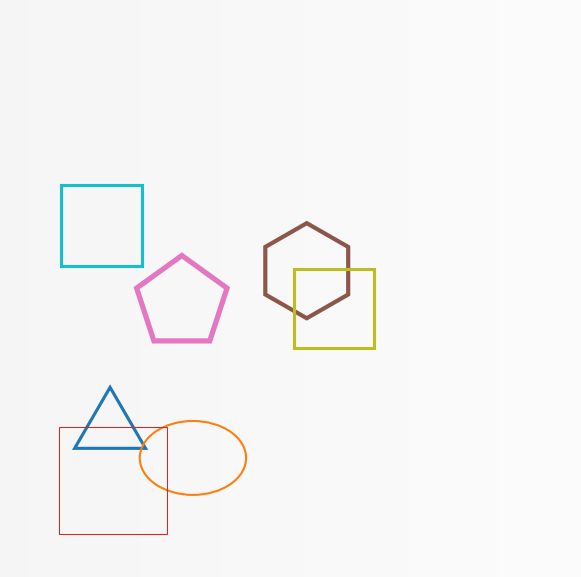[{"shape": "triangle", "thickness": 1.5, "radius": 0.35, "center": [0.189, 0.258]}, {"shape": "oval", "thickness": 1, "radius": 0.46, "center": [0.332, 0.206]}, {"shape": "square", "thickness": 0.5, "radius": 0.47, "center": [0.195, 0.167]}, {"shape": "hexagon", "thickness": 2, "radius": 0.41, "center": [0.528, 0.53]}, {"shape": "pentagon", "thickness": 2.5, "radius": 0.41, "center": [0.313, 0.475]}, {"shape": "square", "thickness": 1.5, "radius": 0.34, "center": [0.575, 0.465]}, {"shape": "square", "thickness": 1.5, "radius": 0.35, "center": [0.174, 0.609]}]